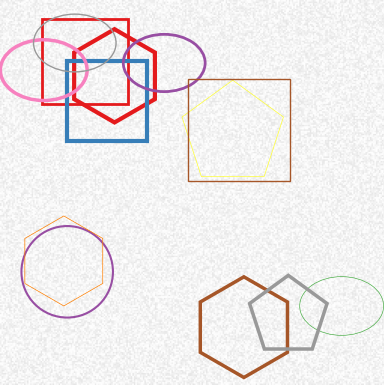[{"shape": "hexagon", "thickness": 3, "radius": 0.61, "center": [0.297, 0.803]}, {"shape": "square", "thickness": 2, "radius": 0.55, "center": [0.221, 0.841]}, {"shape": "square", "thickness": 3, "radius": 0.52, "center": [0.278, 0.738]}, {"shape": "oval", "thickness": 0.5, "radius": 0.54, "center": [0.887, 0.205]}, {"shape": "circle", "thickness": 1.5, "radius": 0.59, "center": [0.175, 0.294]}, {"shape": "oval", "thickness": 2, "radius": 0.53, "center": [0.427, 0.836]}, {"shape": "hexagon", "thickness": 0.5, "radius": 0.58, "center": [0.166, 0.322]}, {"shape": "pentagon", "thickness": 0.5, "radius": 0.69, "center": [0.604, 0.653]}, {"shape": "square", "thickness": 1, "radius": 0.67, "center": [0.621, 0.662]}, {"shape": "hexagon", "thickness": 2.5, "radius": 0.65, "center": [0.633, 0.15]}, {"shape": "oval", "thickness": 2.5, "radius": 0.56, "center": [0.114, 0.818]}, {"shape": "pentagon", "thickness": 2.5, "radius": 0.53, "center": [0.749, 0.179]}, {"shape": "oval", "thickness": 1, "radius": 0.54, "center": [0.194, 0.888]}]